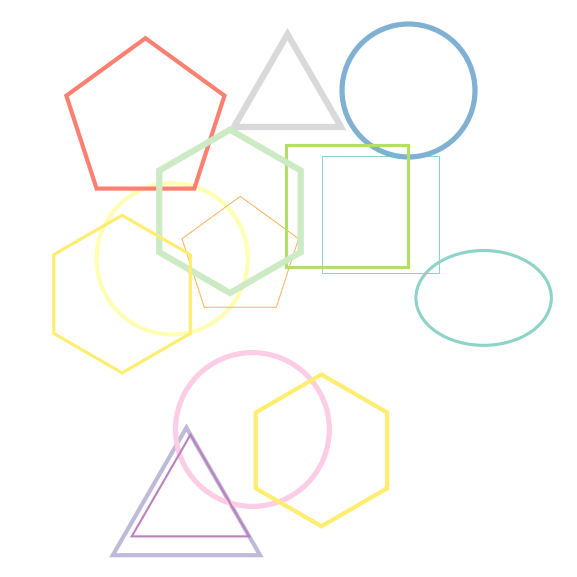[{"shape": "square", "thickness": 0.5, "radius": 0.51, "center": [0.658, 0.627]}, {"shape": "oval", "thickness": 1.5, "radius": 0.59, "center": [0.837, 0.483]}, {"shape": "circle", "thickness": 2, "radius": 0.66, "center": [0.298, 0.551]}, {"shape": "triangle", "thickness": 2, "radius": 0.74, "center": [0.323, 0.111]}, {"shape": "pentagon", "thickness": 2, "radius": 0.72, "center": [0.252, 0.789]}, {"shape": "circle", "thickness": 2.5, "radius": 0.58, "center": [0.707, 0.842]}, {"shape": "pentagon", "thickness": 0.5, "radius": 0.53, "center": [0.416, 0.553]}, {"shape": "square", "thickness": 1.5, "radius": 0.53, "center": [0.601, 0.643]}, {"shape": "circle", "thickness": 2.5, "radius": 0.67, "center": [0.437, 0.255]}, {"shape": "triangle", "thickness": 3, "radius": 0.54, "center": [0.498, 0.833]}, {"shape": "triangle", "thickness": 1, "radius": 0.59, "center": [0.33, 0.129]}, {"shape": "hexagon", "thickness": 3, "radius": 0.71, "center": [0.398, 0.633]}, {"shape": "hexagon", "thickness": 2, "radius": 0.66, "center": [0.557, 0.219]}, {"shape": "hexagon", "thickness": 1.5, "radius": 0.68, "center": [0.211, 0.49]}]